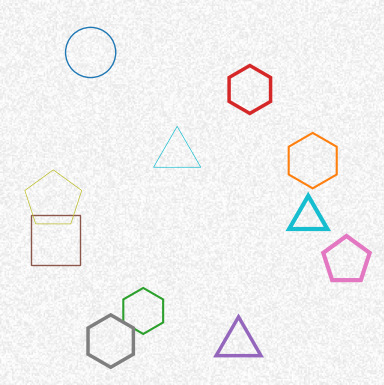[{"shape": "circle", "thickness": 1, "radius": 0.33, "center": [0.235, 0.864]}, {"shape": "hexagon", "thickness": 1.5, "radius": 0.36, "center": [0.812, 0.583]}, {"shape": "hexagon", "thickness": 1.5, "radius": 0.3, "center": [0.372, 0.192]}, {"shape": "hexagon", "thickness": 2.5, "radius": 0.31, "center": [0.649, 0.768]}, {"shape": "triangle", "thickness": 2.5, "radius": 0.34, "center": [0.62, 0.11]}, {"shape": "square", "thickness": 1, "radius": 0.32, "center": [0.145, 0.377]}, {"shape": "pentagon", "thickness": 3, "radius": 0.32, "center": [0.9, 0.324]}, {"shape": "hexagon", "thickness": 2.5, "radius": 0.34, "center": [0.288, 0.114]}, {"shape": "pentagon", "thickness": 0.5, "radius": 0.39, "center": [0.138, 0.481]}, {"shape": "triangle", "thickness": 0.5, "radius": 0.35, "center": [0.46, 0.601]}, {"shape": "triangle", "thickness": 3, "radius": 0.29, "center": [0.801, 0.434]}]